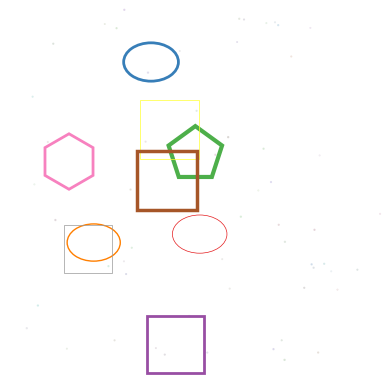[{"shape": "oval", "thickness": 0.5, "radius": 0.35, "center": [0.519, 0.392]}, {"shape": "oval", "thickness": 2, "radius": 0.36, "center": [0.392, 0.839]}, {"shape": "pentagon", "thickness": 3, "radius": 0.37, "center": [0.507, 0.599]}, {"shape": "square", "thickness": 2, "radius": 0.37, "center": [0.456, 0.106]}, {"shape": "oval", "thickness": 1, "radius": 0.34, "center": [0.243, 0.37]}, {"shape": "square", "thickness": 0.5, "radius": 0.39, "center": [0.44, 0.664]}, {"shape": "square", "thickness": 2.5, "radius": 0.39, "center": [0.434, 0.531]}, {"shape": "hexagon", "thickness": 2, "radius": 0.36, "center": [0.179, 0.58]}, {"shape": "square", "thickness": 0.5, "radius": 0.32, "center": [0.228, 0.354]}]